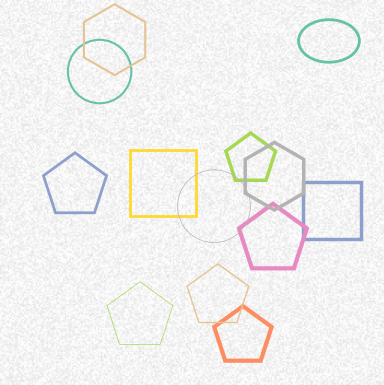[{"shape": "oval", "thickness": 2, "radius": 0.39, "center": [0.854, 0.894]}, {"shape": "circle", "thickness": 1.5, "radius": 0.41, "center": [0.259, 0.814]}, {"shape": "pentagon", "thickness": 3, "radius": 0.39, "center": [0.631, 0.127]}, {"shape": "pentagon", "thickness": 2, "radius": 0.43, "center": [0.195, 0.517]}, {"shape": "square", "thickness": 2.5, "radius": 0.37, "center": [0.863, 0.454]}, {"shape": "pentagon", "thickness": 3, "radius": 0.46, "center": [0.709, 0.378]}, {"shape": "pentagon", "thickness": 0.5, "radius": 0.45, "center": [0.364, 0.178]}, {"shape": "pentagon", "thickness": 2.5, "radius": 0.34, "center": [0.651, 0.587]}, {"shape": "square", "thickness": 2, "radius": 0.43, "center": [0.423, 0.525]}, {"shape": "hexagon", "thickness": 1.5, "radius": 0.46, "center": [0.298, 0.897]}, {"shape": "pentagon", "thickness": 1, "radius": 0.42, "center": [0.566, 0.23]}, {"shape": "circle", "thickness": 0.5, "radius": 0.47, "center": [0.556, 0.464]}, {"shape": "hexagon", "thickness": 2.5, "radius": 0.44, "center": [0.713, 0.542]}]